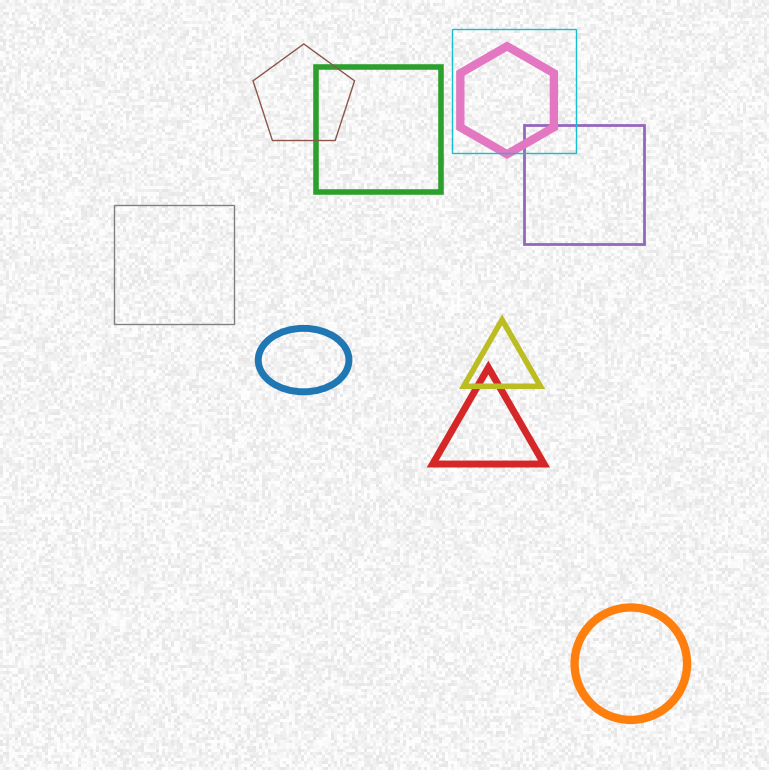[{"shape": "oval", "thickness": 2.5, "radius": 0.29, "center": [0.394, 0.532]}, {"shape": "circle", "thickness": 3, "radius": 0.37, "center": [0.819, 0.138]}, {"shape": "square", "thickness": 2, "radius": 0.41, "center": [0.492, 0.832]}, {"shape": "triangle", "thickness": 2.5, "radius": 0.42, "center": [0.634, 0.439]}, {"shape": "square", "thickness": 1, "radius": 0.39, "center": [0.759, 0.76]}, {"shape": "pentagon", "thickness": 0.5, "radius": 0.35, "center": [0.395, 0.874]}, {"shape": "hexagon", "thickness": 3, "radius": 0.35, "center": [0.659, 0.87]}, {"shape": "square", "thickness": 0.5, "radius": 0.39, "center": [0.226, 0.657]}, {"shape": "triangle", "thickness": 2, "radius": 0.29, "center": [0.652, 0.527]}, {"shape": "square", "thickness": 0.5, "radius": 0.4, "center": [0.668, 0.882]}]